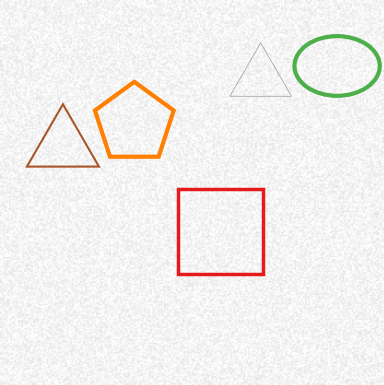[{"shape": "square", "thickness": 2.5, "radius": 0.55, "center": [0.572, 0.398]}, {"shape": "oval", "thickness": 3, "radius": 0.55, "center": [0.876, 0.829]}, {"shape": "pentagon", "thickness": 3, "radius": 0.54, "center": [0.349, 0.68]}, {"shape": "triangle", "thickness": 1.5, "radius": 0.54, "center": [0.163, 0.621]}, {"shape": "triangle", "thickness": 0.5, "radius": 0.46, "center": [0.677, 0.796]}]